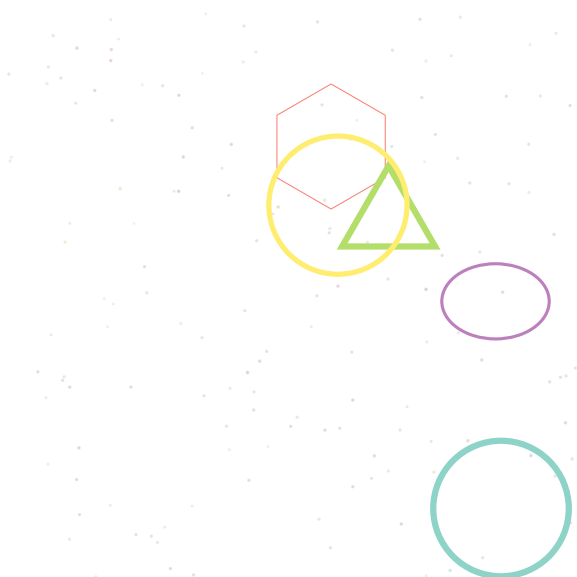[{"shape": "circle", "thickness": 3, "radius": 0.59, "center": [0.868, 0.119]}, {"shape": "hexagon", "thickness": 0.5, "radius": 0.54, "center": [0.573, 0.745]}, {"shape": "triangle", "thickness": 3, "radius": 0.46, "center": [0.673, 0.619]}, {"shape": "oval", "thickness": 1.5, "radius": 0.46, "center": [0.858, 0.477]}, {"shape": "circle", "thickness": 2.5, "radius": 0.6, "center": [0.585, 0.644]}]